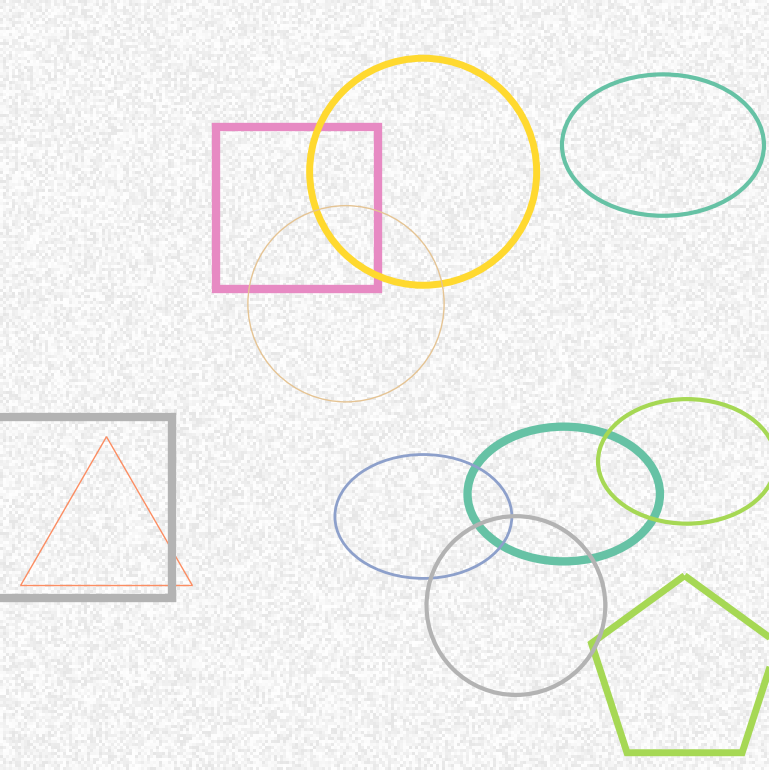[{"shape": "oval", "thickness": 3, "radius": 0.62, "center": [0.732, 0.358]}, {"shape": "oval", "thickness": 1.5, "radius": 0.66, "center": [0.861, 0.812]}, {"shape": "triangle", "thickness": 0.5, "radius": 0.64, "center": [0.138, 0.304]}, {"shape": "oval", "thickness": 1, "radius": 0.57, "center": [0.55, 0.329]}, {"shape": "square", "thickness": 3, "radius": 0.53, "center": [0.385, 0.73]}, {"shape": "pentagon", "thickness": 2.5, "radius": 0.64, "center": [0.889, 0.125]}, {"shape": "oval", "thickness": 1.5, "radius": 0.58, "center": [0.892, 0.401]}, {"shape": "circle", "thickness": 2.5, "radius": 0.74, "center": [0.55, 0.777]}, {"shape": "circle", "thickness": 0.5, "radius": 0.64, "center": [0.449, 0.605]}, {"shape": "circle", "thickness": 1.5, "radius": 0.58, "center": [0.67, 0.214]}, {"shape": "square", "thickness": 3, "radius": 0.59, "center": [0.105, 0.341]}]